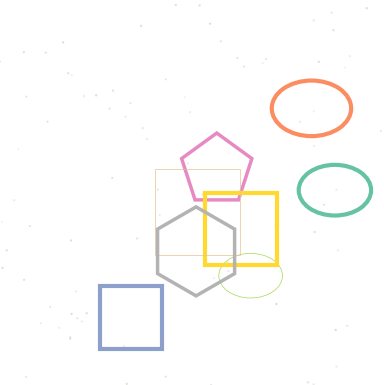[{"shape": "oval", "thickness": 3, "radius": 0.47, "center": [0.87, 0.506]}, {"shape": "oval", "thickness": 3, "radius": 0.52, "center": [0.809, 0.719]}, {"shape": "square", "thickness": 3, "radius": 0.41, "center": [0.34, 0.175]}, {"shape": "pentagon", "thickness": 2.5, "radius": 0.48, "center": [0.563, 0.558]}, {"shape": "oval", "thickness": 0.5, "radius": 0.41, "center": [0.651, 0.284]}, {"shape": "square", "thickness": 3, "radius": 0.47, "center": [0.625, 0.406]}, {"shape": "square", "thickness": 0.5, "radius": 0.56, "center": [0.513, 0.45]}, {"shape": "hexagon", "thickness": 2.5, "radius": 0.58, "center": [0.509, 0.347]}]